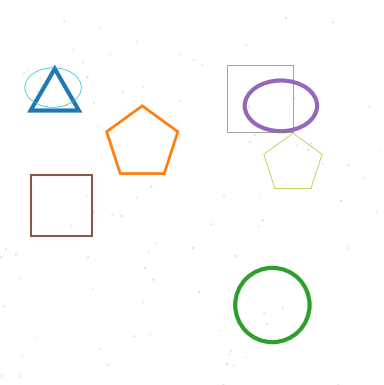[{"shape": "triangle", "thickness": 3, "radius": 0.36, "center": [0.142, 0.749]}, {"shape": "pentagon", "thickness": 2, "radius": 0.49, "center": [0.369, 0.628]}, {"shape": "circle", "thickness": 3, "radius": 0.48, "center": [0.708, 0.208]}, {"shape": "oval", "thickness": 3, "radius": 0.47, "center": [0.73, 0.725]}, {"shape": "square", "thickness": 1.5, "radius": 0.39, "center": [0.16, 0.467]}, {"shape": "square", "thickness": 0.5, "radius": 0.43, "center": [0.676, 0.745]}, {"shape": "pentagon", "thickness": 0.5, "radius": 0.4, "center": [0.761, 0.575]}, {"shape": "oval", "thickness": 0.5, "radius": 0.37, "center": [0.138, 0.773]}]